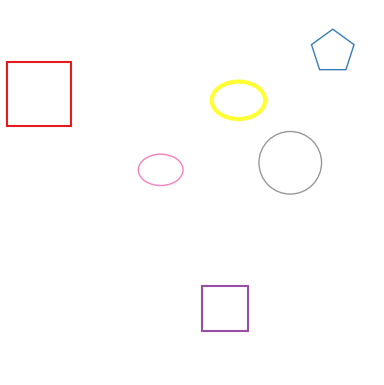[{"shape": "square", "thickness": 1.5, "radius": 0.41, "center": [0.101, 0.755]}, {"shape": "pentagon", "thickness": 1, "radius": 0.29, "center": [0.864, 0.866]}, {"shape": "square", "thickness": 1.5, "radius": 0.3, "center": [0.585, 0.199]}, {"shape": "oval", "thickness": 3, "radius": 0.35, "center": [0.619, 0.739]}, {"shape": "oval", "thickness": 1, "radius": 0.29, "center": [0.417, 0.559]}, {"shape": "circle", "thickness": 1, "radius": 0.41, "center": [0.754, 0.577]}]